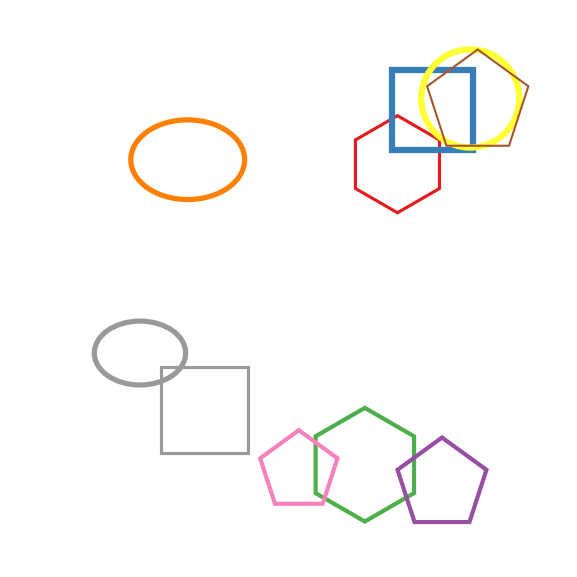[{"shape": "hexagon", "thickness": 1.5, "radius": 0.42, "center": [0.688, 0.715]}, {"shape": "square", "thickness": 3, "radius": 0.35, "center": [0.749, 0.809]}, {"shape": "hexagon", "thickness": 2, "radius": 0.49, "center": [0.632, 0.194]}, {"shape": "pentagon", "thickness": 2, "radius": 0.4, "center": [0.765, 0.161]}, {"shape": "oval", "thickness": 2.5, "radius": 0.49, "center": [0.325, 0.723]}, {"shape": "circle", "thickness": 3, "radius": 0.42, "center": [0.814, 0.829]}, {"shape": "pentagon", "thickness": 1, "radius": 0.46, "center": [0.827, 0.821]}, {"shape": "pentagon", "thickness": 2, "radius": 0.35, "center": [0.517, 0.184]}, {"shape": "oval", "thickness": 2.5, "radius": 0.4, "center": [0.242, 0.388]}, {"shape": "square", "thickness": 1.5, "radius": 0.37, "center": [0.354, 0.29]}]